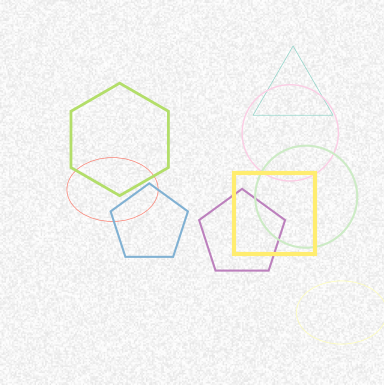[{"shape": "triangle", "thickness": 0.5, "radius": 0.6, "center": [0.761, 0.761]}, {"shape": "oval", "thickness": 0.5, "radius": 0.59, "center": [0.887, 0.188]}, {"shape": "oval", "thickness": 0.5, "radius": 0.59, "center": [0.292, 0.508]}, {"shape": "pentagon", "thickness": 1.5, "radius": 0.53, "center": [0.388, 0.418]}, {"shape": "hexagon", "thickness": 2, "radius": 0.73, "center": [0.311, 0.638]}, {"shape": "circle", "thickness": 1, "radius": 0.63, "center": [0.754, 0.655]}, {"shape": "pentagon", "thickness": 1.5, "radius": 0.59, "center": [0.629, 0.392]}, {"shape": "circle", "thickness": 1.5, "radius": 0.66, "center": [0.795, 0.489]}, {"shape": "square", "thickness": 3, "radius": 0.52, "center": [0.713, 0.445]}]